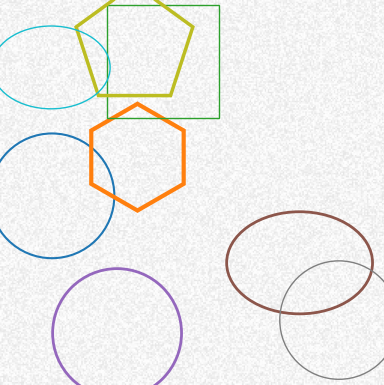[{"shape": "circle", "thickness": 1.5, "radius": 0.81, "center": [0.135, 0.491]}, {"shape": "hexagon", "thickness": 3, "radius": 0.69, "center": [0.357, 0.592]}, {"shape": "square", "thickness": 1, "radius": 0.73, "center": [0.423, 0.84]}, {"shape": "circle", "thickness": 2, "radius": 0.84, "center": [0.304, 0.135]}, {"shape": "oval", "thickness": 2, "radius": 0.95, "center": [0.778, 0.317]}, {"shape": "circle", "thickness": 1, "radius": 0.77, "center": [0.88, 0.169]}, {"shape": "pentagon", "thickness": 2.5, "radius": 0.8, "center": [0.349, 0.881]}, {"shape": "oval", "thickness": 1, "radius": 0.77, "center": [0.132, 0.825]}]